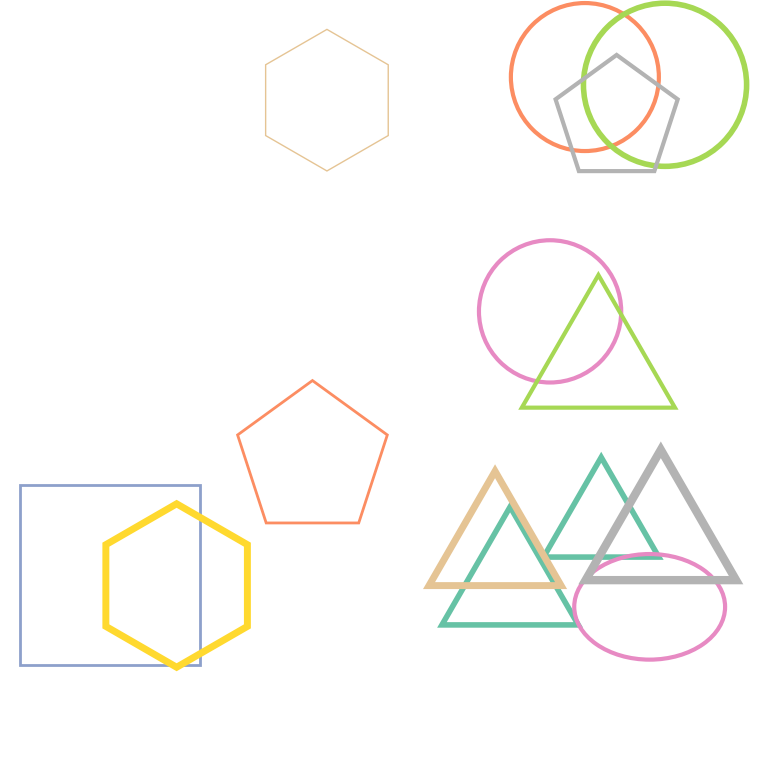[{"shape": "triangle", "thickness": 2, "radius": 0.51, "center": [0.662, 0.24]}, {"shape": "triangle", "thickness": 2, "radius": 0.43, "center": [0.781, 0.32]}, {"shape": "circle", "thickness": 1.5, "radius": 0.48, "center": [0.76, 0.9]}, {"shape": "pentagon", "thickness": 1, "radius": 0.51, "center": [0.406, 0.404]}, {"shape": "square", "thickness": 1, "radius": 0.58, "center": [0.143, 0.253]}, {"shape": "oval", "thickness": 1.5, "radius": 0.49, "center": [0.844, 0.212]}, {"shape": "circle", "thickness": 1.5, "radius": 0.46, "center": [0.714, 0.596]}, {"shape": "triangle", "thickness": 1.5, "radius": 0.57, "center": [0.777, 0.528]}, {"shape": "circle", "thickness": 2, "radius": 0.53, "center": [0.864, 0.89]}, {"shape": "hexagon", "thickness": 2.5, "radius": 0.53, "center": [0.229, 0.24]}, {"shape": "hexagon", "thickness": 0.5, "radius": 0.46, "center": [0.425, 0.87]}, {"shape": "triangle", "thickness": 2.5, "radius": 0.5, "center": [0.643, 0.289]}, {"shape": "triangle", "thickness": 3, "radius": 0.56, "center": [0.858, 0.303]}, {"shape": "pentagon", "thickness": 1.5, "radius": 0.42, "center": [0.801, 0.845]}]